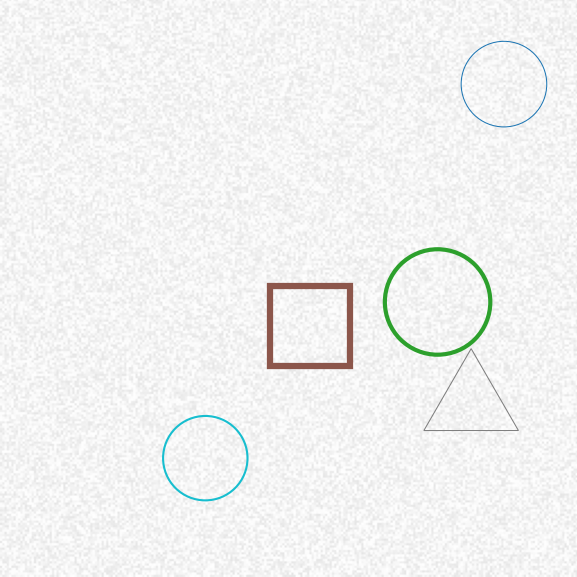[{"shape": "circle", "thickness": 0.5, "radius": 0.37, "center": [0.873, 0.853]}, {"shape": "circle", "thickness": 2, "radius": 0.46, "center": [0.758, 0.476]}, {"shape": "square", "thickness": 3, "radius": 0.35, "center": [0.537, 0.434]}, {"shape": "triangle", "thickness": 0.5, "radius": 0.47, "center": [0.816, 0.301]}, {"shape": "circle", "thickness": 1, "radius": 0.37, "center": [0.355, 0.206]}]